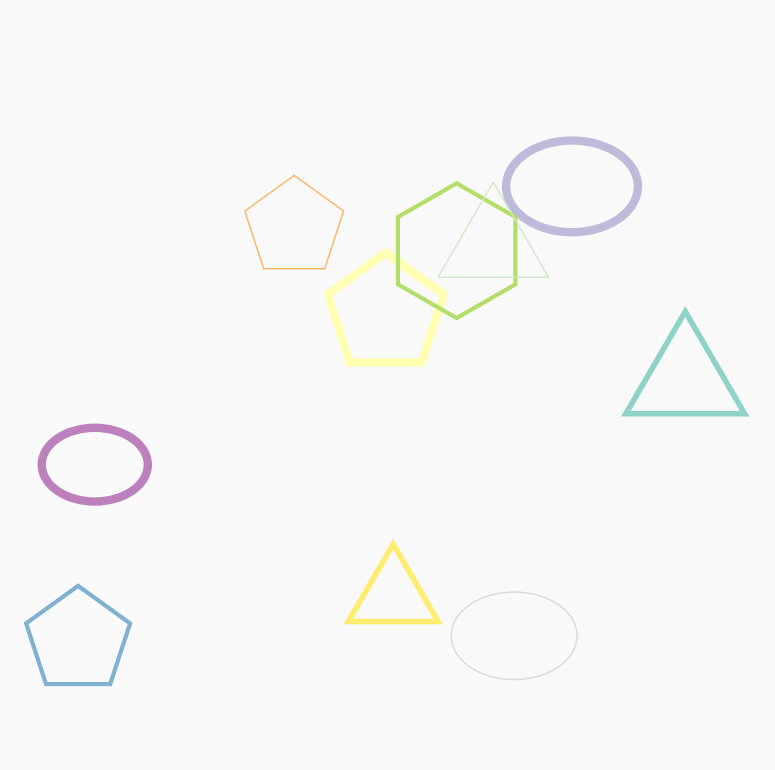[{"shape": "triangle", "thickness": 2, "radius": 0.44, "center": [0.884, 0.507]}, {"shape": "pentagon", "thickness": 3, "radius": 0.39, "center": [0.498, 0.593]}, {"shape": "oval", "thickness": 3, "radius": 0.43, "center": [0.738, 0.758]}, {"shape": "pentagon", "thickness": 1.5, "radius": 0.35, "center": [0.101, 0.169]}, {"shape": "pentagon", "thickness": 0.5, "radius": 0.33, "center": [0.38, 0.705]}, {"shape": "hexagon", "thickness": 1.5, "radius": 0.44, "center": [0.589, 0.674]}, {"shape": "oval", "thickness": 0.5, "radius": 0.41, "center": [0.663, 0.174]}, {"shape": "oval", "thickness": 3, "radius": 0.34, "center": [0.122, 0.397]}, {"shape": "triangle", "thickness": 0.5, "radius": 0.41, "center": [0.636, 0.681]}, {"shape": "triangle", "thickness": 2, "radius": 0.34, "center": [0.507, 0.226]}]